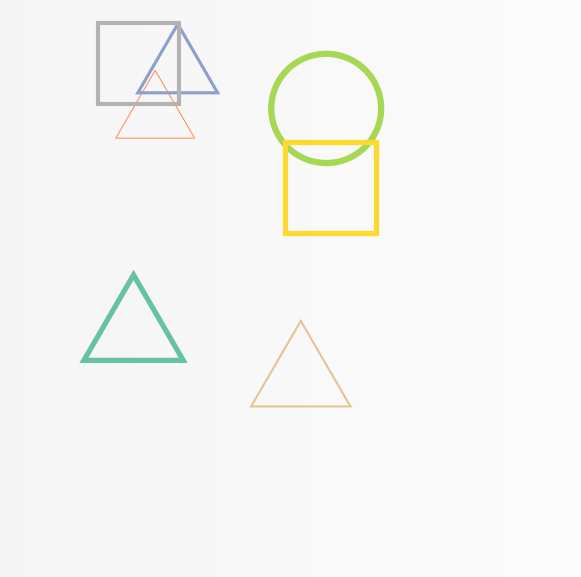[{"shape": "triangle", "thickness": 2.5, "radius": 0.49, "center": [0.23, 0.424]}, {"shape": "triangle", "thickness": 0.5, "radius": 0.39, "center": [0.267, 0.799]}, {"shape": "triangle", "thickness": 1.5, "radius": 0.4, "center": [0.306, 0.878]}, {"shape": "circle", "thickness": 3, "radius": 0.47, "center": [0.561, 0.811]}, {"shape": "square", "thickness": 2.5, "radius": 0.39, "center": [0.569, 0.674]}, {"shape": "triangle", "thickness": 1, "radius": 0.49, "center": [0.518, 0.345]}, {"shape": "square", "thickness": 2, "radius": 0.35, "center": [0.238, 0.889]}]